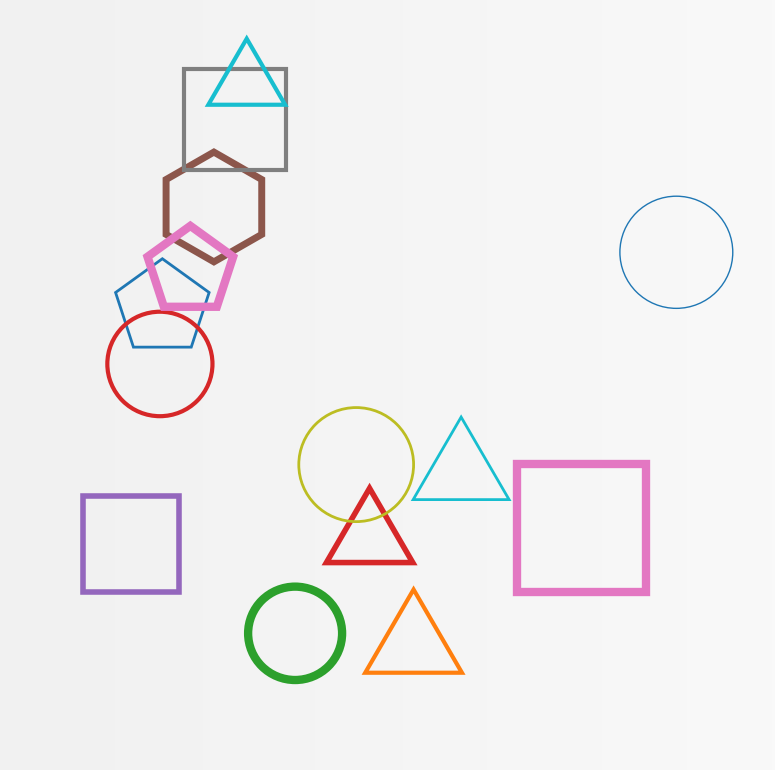[{"shape": "circle", "thickness": 0.5, "radius": 0.36, "center": [0.873, 0.672]}, {"shape": "pentagon", "thickness": 1, "radius": 0.32, "center": [0.209, 0.601]}, {"shape": "triangle", "thickness": 1.5, "radius": 0.36, "center": [0.534, 0.162]}, {"shape": "circle", "thickness": 3, "radius": 0.3, "center": [0.381, 0.178]}, {"shape": "triangle", "thickness": 2, "radius": 0.32, "center": [0.477, 0.302]}, {"shape": "circle", "thickness": 1.5, "radius": 0.34, "center": [0.206, 0.527]}, {"shape": "square", "thickness": 2, "radius": 0.31, "center": [0.169, 0.293]}, {"shape": "hexagon", "thickness": 2.5, "radius": 0.36, "center": [0.276, 0.731]}, {"shape": "pentagon", "thickness": 3, "radius": 0.29, "center": [0.246, 0.649]}, {"shape": "square", "thickness": 3, "radius": 0.42, "center": [0.75, 0.315]}, {"shape": "square", "thickness": 1.5, "radius": 0.33, "center": [0.303, 0.845]}, {"shape": "circle", "thickness": 1, "radius": 0.37, "center": [0.46, 0.397]}, {"shape": "triangle", "thickness": 1.5, "radius": 0.29, "center": [0.318, 0.893]}, {"shape": "triangle", "thickness": 1, "radius": 0.36, "center": [0.595, 0.387]}]